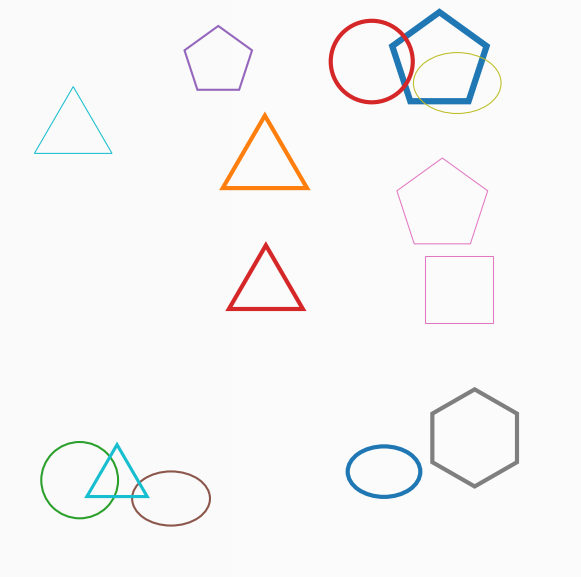[{"shape": "oval", "thickness": 2, "radius": 0.31, "center": [0.661, 0.182]}, {"shape": "pentagon", "thickness": 3, "radius": 0.43, "center": [0.756, 0.893]}, {"shape": "triangle", "thickness": 2, "radius": 0.42, "center": [0.456, 0.715]}, {"shape": "circle", "thickness": 1, "radius": 0.33, "center": [0.137, 0.168]}, {"shape": "triangle", "thickness": 2, "radius": 0.37, "center": [0.457, 0.501]}, {"shape": "circle", "thickness": 2, "radius": 0.35, "center": [0.64, 0.893]}, {"shape": "pentagon", "thickness": 1, "radius": 0.31, "center": [0.376, 0.893]}, {"shape": "oval", "thickness": 1, "radius": 0.33, "center": [0.294, 0.136]}, {"shape": "pentagon", "thickness": 0.5, "radius": 0.41, "center": [0.761, 0.643]}, {"shape": "square", "thickness": 0.5, "radius": 0.29, "center": [0.79, 0.497]}, {"shape": "hexagon", "thickness": 2, "radius": 0.42, "center": [0.817, 0.241]}, {"shape": "oval", "thickness": 0.5, "radius": 0.38, "center": [0.787, 0.855]}, {"shape": "triangle", "thickness": 0.5, "radius": 0.39, "center": [0.126, 0.772]}, {"shape": "triangle", "thickness": 1.5, "radius": 0.3, "center": [0.201, 0.169]}]